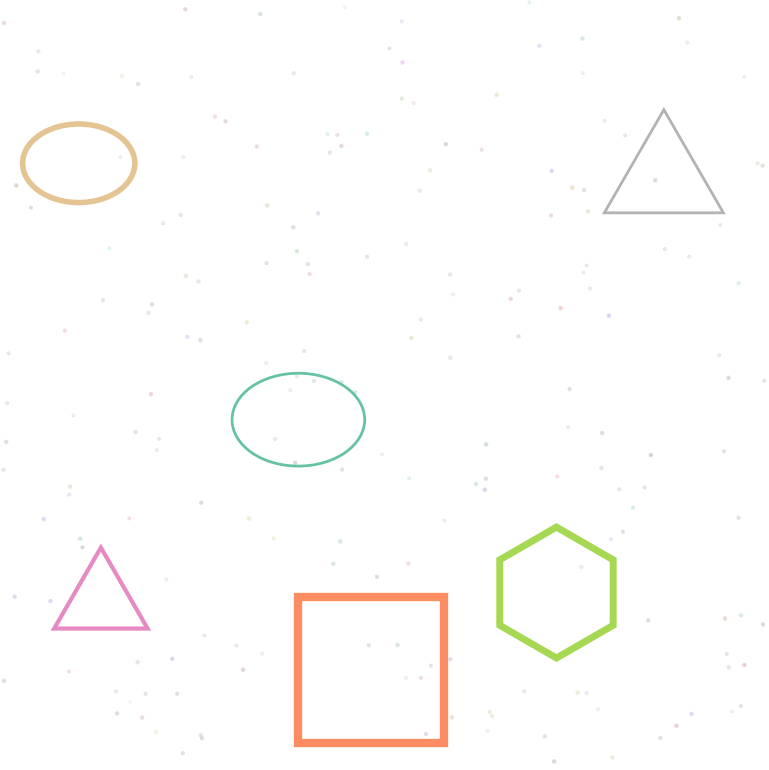[{"shape": "oval", "thickness": 1, "radius": 0.43, "center": [0.387, 0.455]}, {"shape": "square", "thickness": 3, "radius": 0.47, "center": [0.482, 0.13]}, {"shape": "triangle", "thickness": 1.5, "radius": 0.35, "center": [0.131, 0.219]}, {"shape": "hexagon", "thickness": 2.5, "radius": 0.43, "center": [0.723, 0.23]}, {"shape": "oval", "thickness": 2, "radius": 0.36, "center": [0.102, 0.788]}, {"shape": "triangle", "thickness": 1, "radius": 0.45, "center": [0.862, 0.768]}]